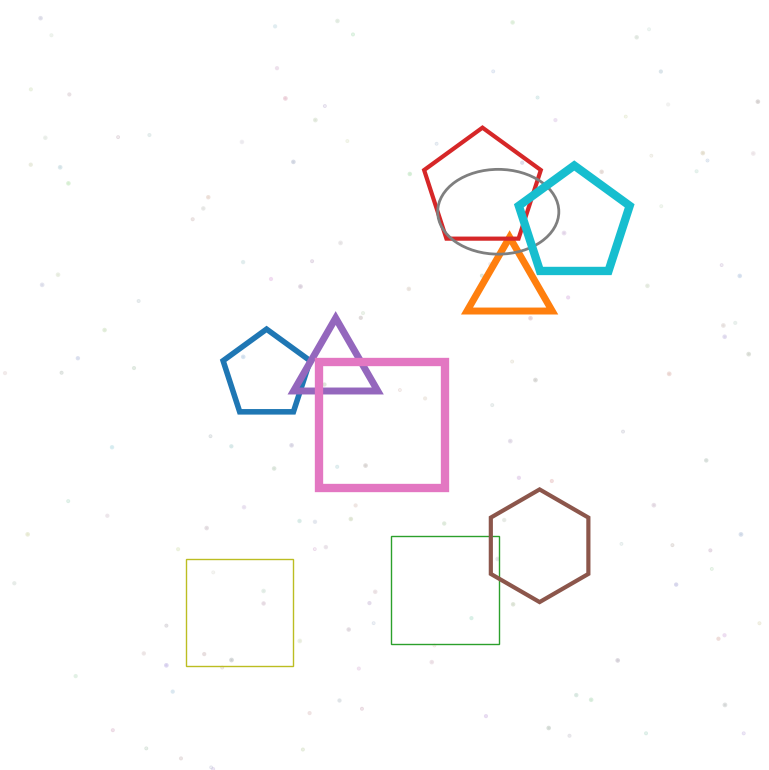[{"shape": "pentagon", "thickness": 2, "radius": 0.3, "center": [0.346, 0.513]}, {"shape": "triangle", "thickness": 2.5, "radius": 0.32, "center": [0.662, 0.628]}, {"shape": "square", "thickness": 0.5, "radius": 0.35, "center": [0.578, 0.234]}, {"shape": "pentagon", "thickness": 1.5, "radius": 0.4, "center": [0.627, 0.755]}, {"shape": "triangle", "thickness": 2.5, "radius": 0.32, "center": [0.436, 0.524]}, {"shape": "hexagon", "thickness": 1.5, "radius": 0.37, "center": [0.701, 0.291]}, {"shape": "square", "thickness": 3, "radius": 0.41, "center": [0.496, 0.448]}, {"shape": "oval", "thickness": 1, "radius": 0.39, "center": [0.647, 0.725]}, {"shape": "square", "thickness": 0.5, "radius": 0.35, "center": [0.311, 0.204]}, {"shape": "pentagon", "thickness": 3, "radius": 0.38, "center": [0.746, 0.709]}]